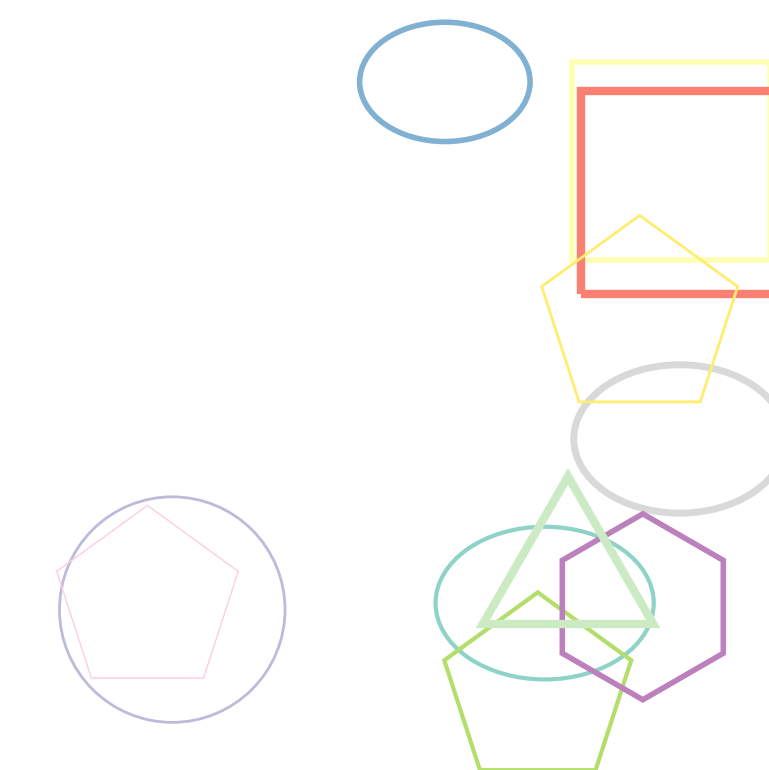[{"shape": "oval", "thickness": 1.5, "radius": 0.71, "center": [0.707, 0.217]}, {"shape": "square", "thickness": 2, "radius": 0.64, "center": [0.871, 0.791]}, {"shape": "circle", "thickness": 1, "radius": 0.73, "center": [0.224, 0.208]}, {"shape": "square", "thickness": 3, "radius": 0.66, "center": [0.887, 0.75]}, {"shape": "oval", "thickness": 2, "radius": 0.55, "center": [0.578, 0.894]}, {"shape": "pentagon", "thickness": 1.5, "radius": 0.64, "center": [0.698, 0.103]}, {"shape": "pentagon", "thickness": 0.5, "radius": 0.62, "center": [0.192, 0.22]}, {"shape": "oval", "thickness": 2.5, "radius": 0.69, "center": [0.883, 0.43]}, {"shape": "hexagon", "thickness": 2, "radius": 0.6, "center": [0.835, 0.212]}, {"shape": "triangle", "thickness": 3, "radius": 0.64, "center": [0.738, 0.254]}, {"shape": "pentagon", "thickness": 1, "radius": 0.67, "center": [0.831, 0.586]}]